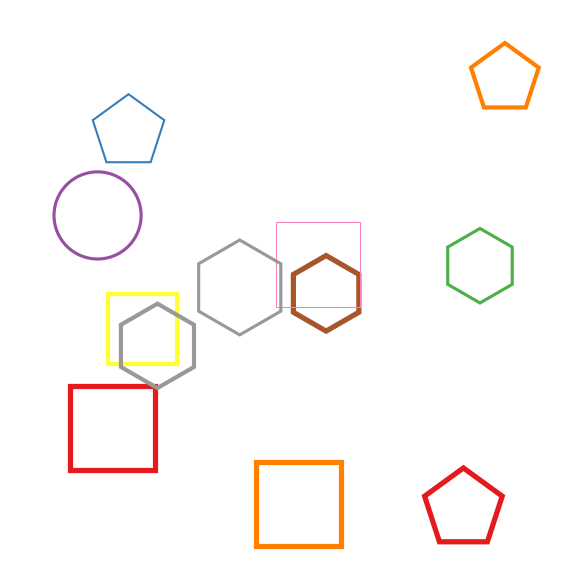[{"shape": "square", "thickness": 2.5, "radius": 0.37, "center": [0.195, 0.258]}, {"shape": "pentagon", "thickness": 2.5, "radius": 0.35, "center": [0.802, 0.118]}, {"shape": "pentagon", "thickness": 1, "radius": 0.33, "center": [0.223, 0.771]}, {"shape": "hexagon", "thickness": 1.5, "radius": 0.32, "center": [0.831, 0.539]}, {"shape": "circle", "thickness": 1.5, "radius": 0.38, "center": [0.169, 0.626]}, {"shape": "square", "thickness": 2.5, "radius": 0.36, "center": [0.517, 0.126]}, {"shape": "pentagon", "thickness": 2, "radius": 0.31, "center": [0.874, 0.863]}, {"shape": "square", "thickness": 2, "radius": 0.3, "center": [0.247, 0.43]}, {"shape": "hexagon", "thickness": 2.5, "radius": 0.33, "center": [0.565, 0.491]}, {"shape": "square", "thickness": 0.5, "radius": 0.37, "center": [0.551, 0.541]}, {"shape": "hexagon", "thickness": 2, "radius": 0.37, "center": [0.273, 0.4]}, {"shape": "hexagon", "thickness": 1.5, "radius": 0.41, "center": [0.415, 0.501]}]